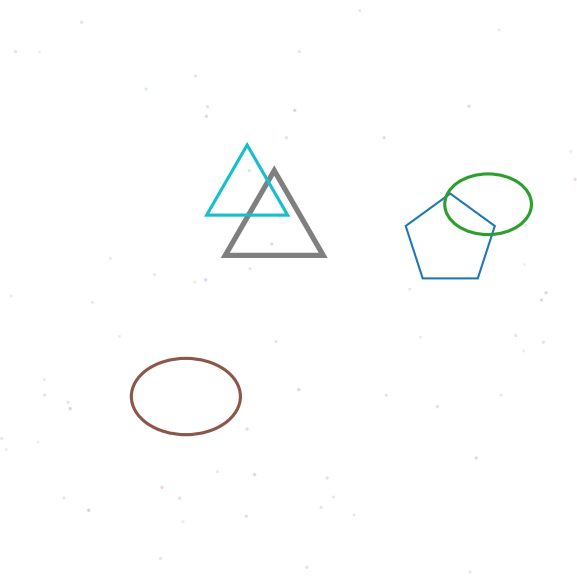[{"shape": "pentagon", "thickness": 1, "radius": 0.41, "center": [0.78, 0.583]}, {"shape": "oval", "thickness": 1.5, "radius": 0.38, "center": [0.845, 0.645]}, {"shape": "oval", "thickness": 1.5, "radius": 0.47, "center": [0.322, 0.313]}, {"shape": "triangle", "thickness": 2.5, "radius": 0.49, "center": [0.475, 0.606]}, {"shape": "triangle", "thickness": 1.5, "radius": 0.4, "center": [0.428, 0.667]}]